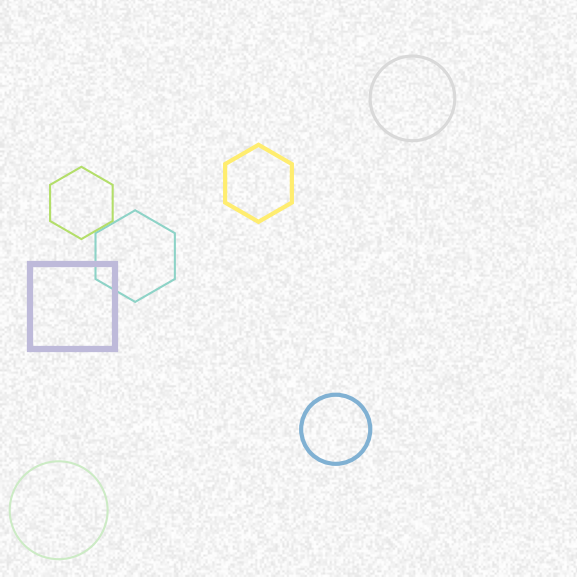[{"shape": "hexagon", "thickness": 1, "radius": 0.4, "center": [0.234, 0.556]}, {"shape": "square", "thickness": 3, "radius": 0.37, "center": [0.126, 0.468]}, {"shape": "circle", "thickness": 2, "radius": 0.3, "center": [0.581, 0.256]}, {"shape": "hexagon", "thickness": 1, "radius": 0.31, "center": [0.141, 0.648]}, {"shape": "circle", "thickness": 1.5, "radius": 0.37, "center": [0.714, 0.829]}, {"shape": "circle", "thickness": 1, "radius": 0.42, "center": [0.102, 0.116]}, {"shape": "hexagon", "thickness": 2, "radius": 0.33, "center": [0.448, 0.682]}]